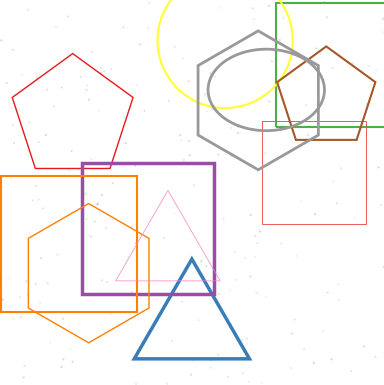[{"shape": "square", "thickness": 0.5, "radius": 0.67, "center": [0.816, 0.551]}, {"shape": "pentagon", "thickness": 1, "radius": 0.82, "center": [0.189, 0.696]}, {"shape": "triangle", "thickness": 2.5, "radius": 0.86, "center": [0.498, 0.154]}, {"shape": "square", "thickness": 1.5, "radius": 0.81, "center": [0.878, 0.831]}, {"shape": "square", "thickness": 2.5, "radius": 0.86, "center": [0.385, 0.406]}, {"shape": "square", "thickness": 1.5, "radius": 0.88, "center": [0.179, 0.366]}, {"shape": "hexagon", "thickness": 1, "radius": 0.9, "center": [0.23, 0.29]}, {"shape": "circle", "thickness": 1.5, "radius": 0.88, "center": [0.585, 0.895]}, {"shape": "pentagon", "thickness": 1.5, "radius": 0.67, "center": [0.847, 0.745]}, {"shape": "triangle", "thickness": 0.5, "radius": 0.78, "center": [0.436, 0.349]}, {"shape": "oval", "thickness": 2, "radius": 0.76, "center": [0.692, 0.766]}, {"shape": "hexagon", "thickness": 2, "radius": 0.9, "center": [0.671, 0.739]}]